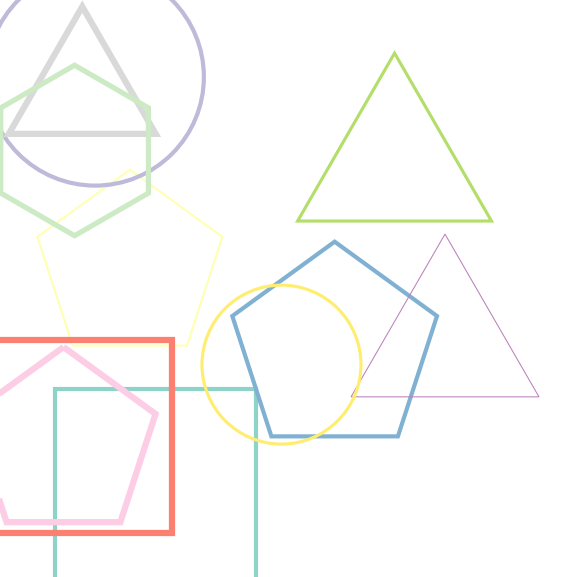[{"shape": "square", "thickness": 2, "radius": 0.87, "center": [0.27, 0.152]}, {"shape": "pentagon", "thickness": 1, "radius": 0.84, "center": [0.225, 0.537]}, {"shape": "circle", "thickness": 2, "radius": 0.94, "center": [0.165, 0.866]}, {"shape": "square", "thickness": 3, "radius": 0.83, "center": [0.132, 0.243]}, {"shape": "pentagon", "thickness": 2, "radius": 0.93, "center": [0.579, 0.394]}, {"shape": "triangle", "thickness": 1.5, "radius": 0.97, "center": [0.683, 0.713]}, {"shape": "pentagon", "thickness": 3, "radius": 0.84, "center": [0.11, 0.231]}, {"shape": "triangle", "thickness": 3, "radius": 0.73, "center": [0.142, 0.841]}, {"shape": "triangle", "thickness": 0.5, "radius": 0.94, "center": [0.771, 0.406]}, {"shape": "hexagon", "thickness": 2.5, "radius": 0.74, "center": [0.129, 0.739]}, {"shape": "circle", "thickness": 1.5, "radius": 0.69, "center": [0.487, 0.368]}]